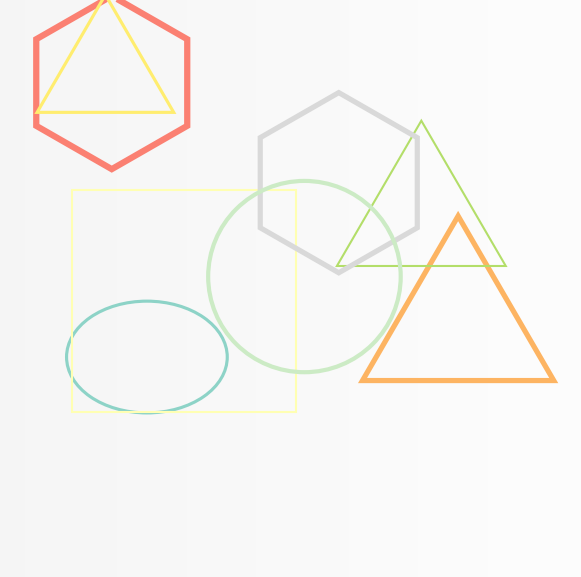[{"shape": "oval", "thickness": 1.5, "radius": 0.69, "center": [0.253, 0.381]}, {"shape": "square", "thickness": 1, "radius": 0.96, "center": [0.316, 0.478]}, {"shape": "hexagon", "thickness": 3, "radius": 0.75, "center": [0.192, 0.856]}, {"shape": "triangle", "thickness": 2.5, "radius": 0.95, "center": [0.788, 0.435]}, {"shape": "triangle", "thickness": 1, "radius": 0.84, "center": [0.725, 0.622]}, {"shape": "hexagon", "thickness": 2.5, "radius": 0.78, "center": [0.583, 0.683]}, {"shape": "circle", "thickness": 2, "radius": 0.83, "center": [0.524, 0.52]}, {"shape": "triangle", "thickness": 1.5, "radius": 0.68, "center": [0.181, 0.872]}]